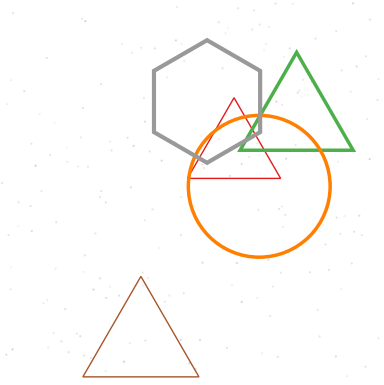[{"shape": "triangle", "thickness": 1, "radius": 0.7, "center": [0.608, 0.606]}, {"shape": "triangle", "thickness": 2.5, "radius": 0.85, "center": [0.77, 0.695]}, {"shape": "circle", "thickness": 2.5, "radius": 0.92, "center": [0.673, 0.516]}, {"shape": "triangle", "thickness": 1, "radius": 0.87, "center": [0.366, 0.108]}, {"shape": "hexagon", "thickness": 3, "radius": 0.8, "center": [0.538, 0.736]}]